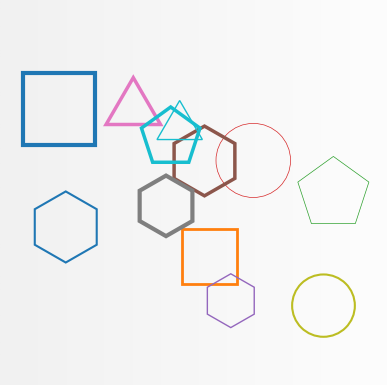[{"shape": "hexagon", "thickness": 1.5, "radius": 0.46, "center": [0.17, 0.41]}, {"shape": "square", "thickness": 3, "radius": 0.47, "center": [0.153, 0.718]}, {"shape": "square", "thickness": 2, "radius": 0.36, "center": [0.54, 0.333]}, {"shape": "pentagon", "thickness": 0.5, "radius": 0.48, "center": [0.86, 0.497]}, {"shape": "circle", "thickness": 0.5, "radius": 0.48, "center": [0.654, 0.583]}, {"shape": "hexagon", "thickness": 1, "radius": 0.35, "center": [0.596, 0.219]}, {"shape": "hexagon", "thickness": 2.5, "radius": 0.45, "center": [0.528, 0.582]}, {"shape": "triangle", "thickness": 2.5, "radius": 0.41, "center": [0.344, 0.717]}, {"shape": "hexagon", "thickness": 3, "radius": 0.39, "center": [0.428, 0.465]}, {"shape": "circle", "thickness": 1.5, "radius": 0.4, "center": [0.835, 0.206]}, {"shape": "triangle", "thickness": 1, "radius": 0.34, "center": [0.464, 0.671]}, {"shape": "pentagon", "thickness": 2.5, "radius": 0.4, "center": [0.441, 0.643]}]